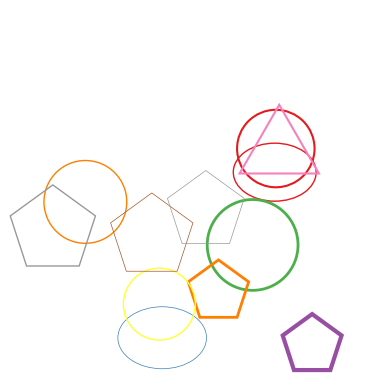[{"shape": "circle", "thickness": 1.5, "radius": 0.5, "center": [0.716, 0.614]}, {"shape": "oval", "thickness": 1, "radius": 0.54, "center": [0.714, 0.553]}, {"shape": "oval", "thickness": 0.5, "radius": 0.58, "center": [0.421, 0.123]}, {"shape": "circle", "thickness": 2, "radius": 0.59, "center": [0.656, 0.364]}, {"shape": "pentagon", "thickness": 3, "radius": 0.4, "center": [0.811, 0.104]}, {"shape": "circle", "thickness": 1, "radius": 0.54, "center": [0.222, 0.476]}, {"shape": "pentagon", "thickness": 2, "radius": 0.41, "center": [0.567, 0.242]}, {"shape": "circle", "thickness": 1, "radius": 0.47, "center": [0.414, 0.21]}, {"shape": "pentagon", "thickness": 0.5, "radius": 0.56, "center": [0.394, 0.386]}, {"shape": "triangle", "thickness": 1.5, "radius": 0.59, "center": [0.725, 0.609]}, {"shape": "pentagon", "thickness": 1, "radius": 0.58, "center": [0.137, 0.403]}, {"shape": "pentagon", "thickness": 0.5, "radius": 0.52, "center": [0.535, 0.452]}]